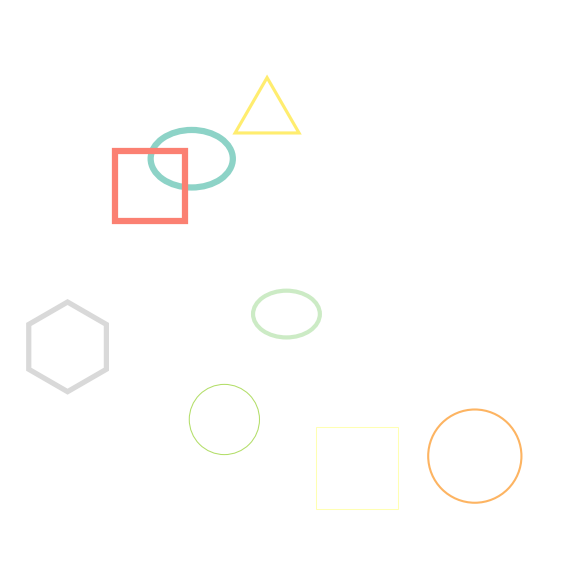[{"shape": "oval", "thickness": 3, "radius": 0.36, "center": [0.332, 0.724]}, {"shape": "square", "thickness": 0.5, "radius": 0.36, "center": [0.618, 0.189]}, {"shape": "square", "thickness": 3, "radius": 0.3, "center": [0.259, 0.677]}, {"shape": "circle", "thickness": 1, "radius": 0.4, "center": [0.822, 0.209]}, {"shape": "circle", "thickness": 0.5, "radius": 0.3, "center": [0.389, 0.273]}, {"shape": "hexagon", "thickness": 2.5, "radius": 0.39, "center": [0.117, 0.399]}, {"shape": "oval", "thickness": 2, "radius": 0.29, "center": [0.496, 0.455]}, {"shape": "triangle", "thickness": 1.5, "radius": 0.32, "center": [0.462, 0.801]}]